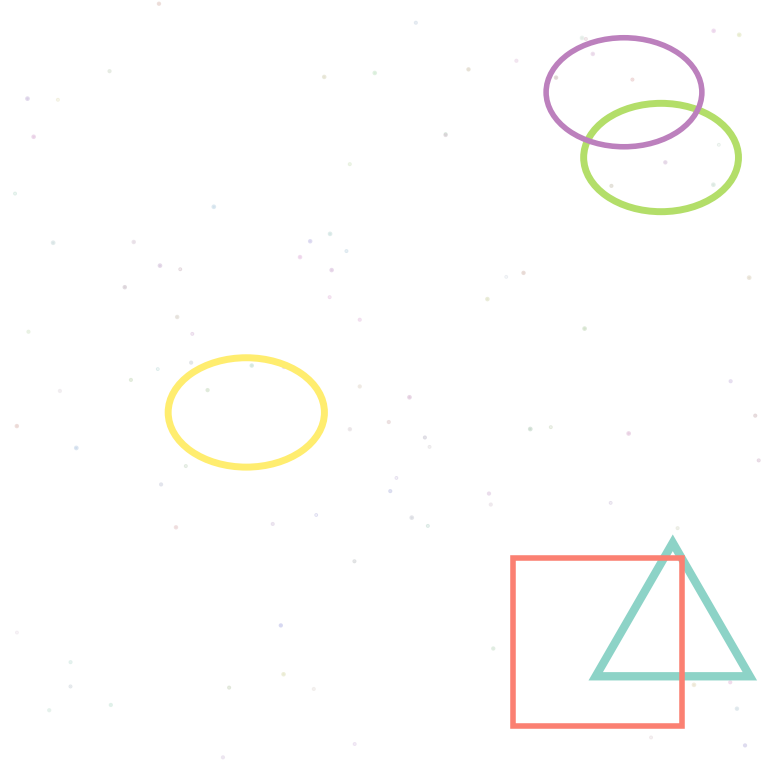[{"shape": "triangle", "thickness": 3, "radius": 0.58, "center": [0.874, 0.179]}, {"shape": "square", "thickness": 2, "radius": 0.55, "center": [0.776, 0.166]}, {"shape": "oval", "thickness": 2.5, "radius": 0.5, "center": [0.859, 0.795]}, {"shape": "oval", "thickness": 2, "radius": 0.51, "center": [0.81, 0.88]}, {"shape": "oval", "thickness": 2.5, "radius": 0.51, "center": [0.32, 0.464]}]